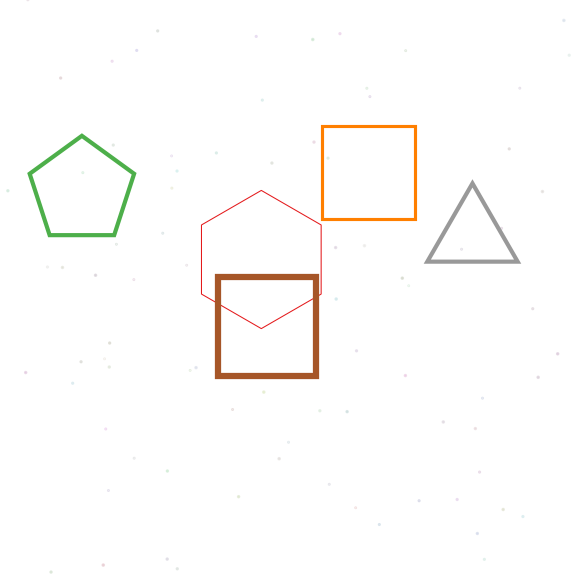[{"shape": "hexagon", "thickness": 0.5, "radius": 0.6, "center": [0.452, 0.55]}, {"shape": "pentagon", "thickness": 2, "radius": 0.48, "center": [0.142, 0.669]}, {"shape": "square", "thickness": 1.5, "radius": 0.4, "center": [0.638, 0.7]}, {"shape": "square", "thickness": 3, "radius": 0.43, "center": [0.462, 0.434]}, {"shape": "triangle", "thickness": 2, "radius": 0.45, "center": [0.818, 0.591]}]